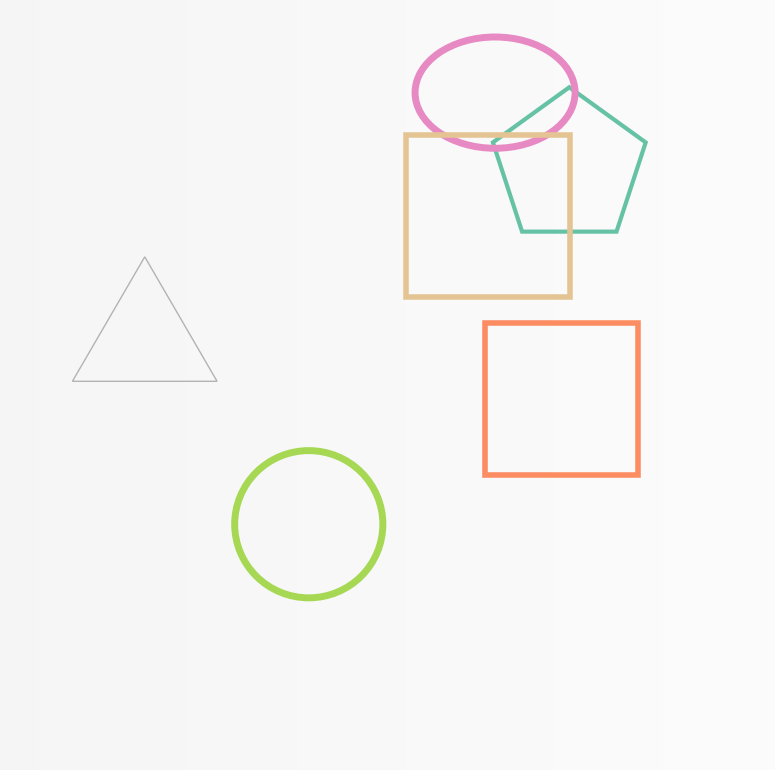[{"shape": "pentagon", "thickness": 1.5, "radius": 0.52, "center": [0.735, 0.783]}, {"shape": "square", "thickness": 2, "radius": 0.49, "center": [0.724, 0.481]}, {"shape": "oval", "thickness": 2.5, "radius": 0.52, "center": [0.639, 0.88]}, {"shape": "circle", "thickness": 2.5, "radius": 0.48, "center": [0.398, 0.319]}, {"shape": "square", "thickness": 2, "radius": 0.53, "center": [0.63, 0.719]}, {"shape": "triangle", "thickness": 0.5, "radius": 0.54, "center": [0.187, 0.559]}]